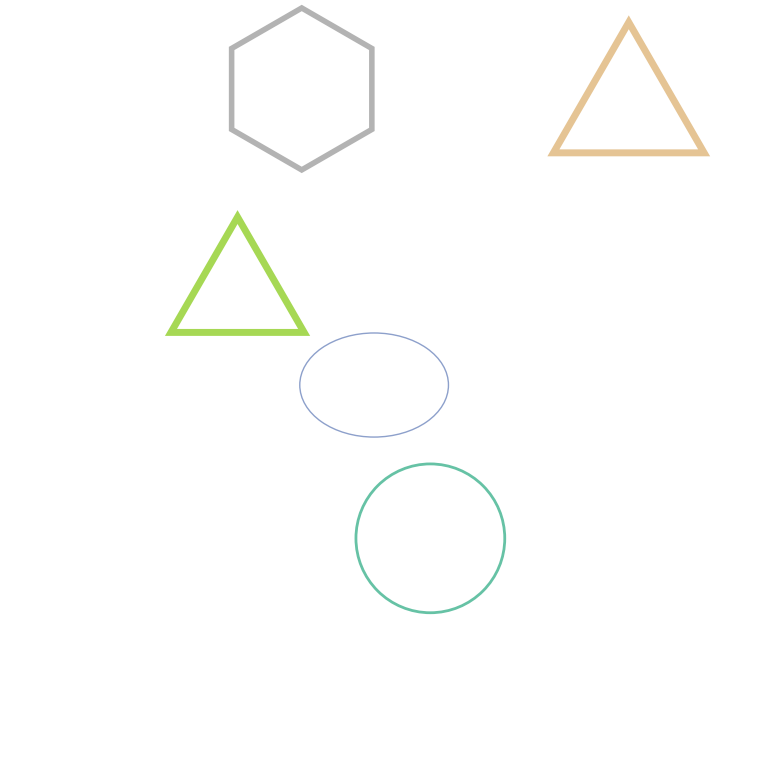[{"shape": "circle", "thickness": 1, "radius": 0.48, "center": [0.559, 0.301]}, {"shape": "oval", "thickness": 0.5, "radius": 0.48, "center": [0.486, 0.5]}, {"shape": "triangle", "thickness": 2.5, "radius": 0.5, "center": [0.309, 0.618]}, {"shape": "triangle", "thickness": 2.5, "radius": 0.57, "center": [0.817, 0.858]}, {"shape": "hexagon", "thickness": 2, "radius": 0.53, "center": [0.392, 0.884]}]